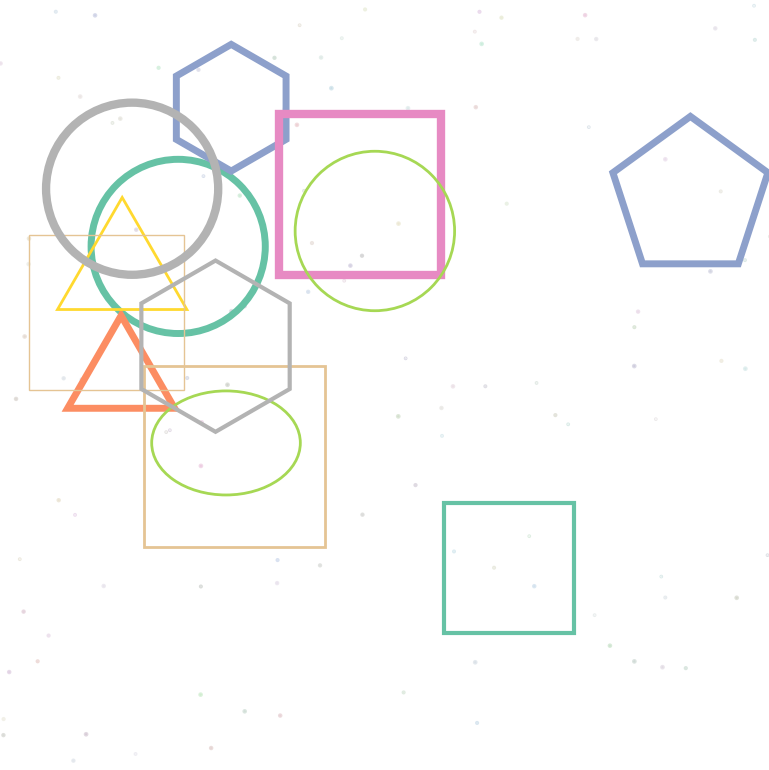[{"shape": "square", "thickness": 1.5, "radius": 0.42, "center": [0.661, 0.262]}, {"shape": "circle", "thickness": 2.5, "radius": 0.57, "center": [0.231, 0.68]}, {"shape": "triangle", "thickness": 2.5, "radius": 0.4, "center": [0.157, 0.51]}, {"shape": "pentagon", "thickness": 2.5, "radius": 0.53, "center": [0.897, 0.743]}, {"shape": "hexagon", "thickness": 2.5, "radius": 0.41, "center": [0.3, 0.86]}, {"shape": "square", "thickness": 3, "radius": 0.52, "center": [0.467, 0.747]}, {"shape": "circle", "thickness": 1, "radius": 0.52, "center": [0.487, 0.7]}, {"shape": "oval", "thickness": 1, "radius": 0.48, "center": [0.294, 0.425]}, {"shape": "triangle", "thickness": 1, "radius": 0.49, "center": [0.159, 0.647]}, {"shape": "square", "thickness": 0.5, "radius": 0.5, "center": [0.139, 0.594]}, {"shape": "square", "thickness": 1, "radius": 0.59, "center": [0.304, 0.407]}, {"shape": "circle", "thickness": 3, "radius": 0.56, "center": [0.172, 0.755]}, {"shape": "hexagon", "thickness": 1.5, "radius": 0.56, "center": [0.28, 0.55]}]